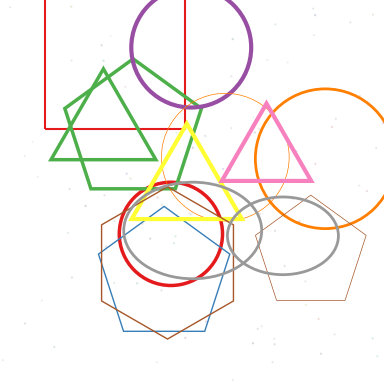[{"shape": "square", "thickness": 1.5, "radius": 0.91, "center": [0.299, 0.847]}, {"shape": "circle", "thickness": 2.5, "radius": 0.67, "center": [0.444, 0.393]}, {"shape": "pentagon", "thickness": 1, "radius": 0.9, "center": [0.426, 0.285]}, {"shape": "triangle", "thickness": 2.5, "radius": 0.79, "center": [0.269, 0.664]}, {"shape": "pentagon", "thickness": 2.5, "radius": 0.93, "center": [0.346, 0.661]}, {"shape": "circle", "thickness": 3, "radius": 0.78, "center": [0.497, 0.877]}, {"shape": "circle", "thickness": 2, "radius": 0.91, "center": [0.845, 0.588]}, {"shape": "circle", "thickness": 0.5, "radius": 0.83, "center": [0.585, 0.592]}, {"shape": "triangle", "thickness": 3, "radius": 0.83, "center": [0.485, 0.514]}, {"shape": "pentagon", "thickness": 0.5, "radius": 0.76, "center": [0.807, 0.342]}, {"shape": "hexagon", "thickness": 1, "radius": 0.99, "center": [0.435, 0.317]}, {"shape": "triangle", "thickness": 3, "radius": 0.67, "center": [0.692, 0.597]}, {"shape": "oval", "thickness": 2, "radius": 0.72, "center": [0.735, 0.387]}, {"shape": "oval", "thickness": 2, "radius": 0.9, "center": [0.501, 0.401]}]